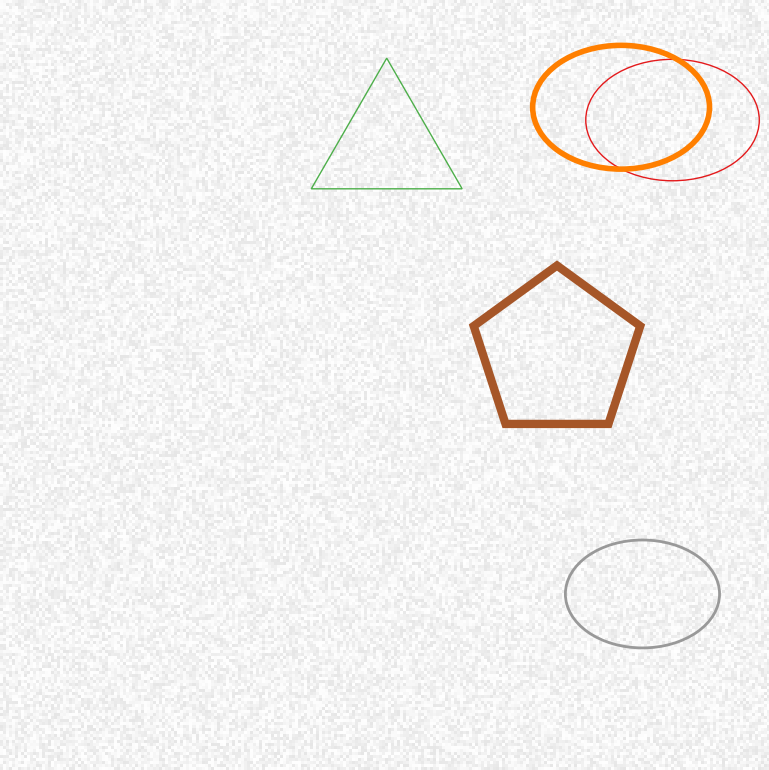[{"shape": "oval", "thickness": 0.5, "radius": 0.56, "center": [0.873, 0.844]}, {"shape": "triangle", "thickness": 0.5, "radius": 0.57, "center": [0.502, 0.811]}, {"shape": "oval", "thickness": 2, "radius": 0.57, "center": [0.807, 0.861]}, {"shape": "pentagon", "thickness": 3, "radius": 0.57, "center": [0.723, 0.541]}, {"shape": "oval", "thickness": 1, "radius": 0.5, "center": [0.834, 0.229]}]